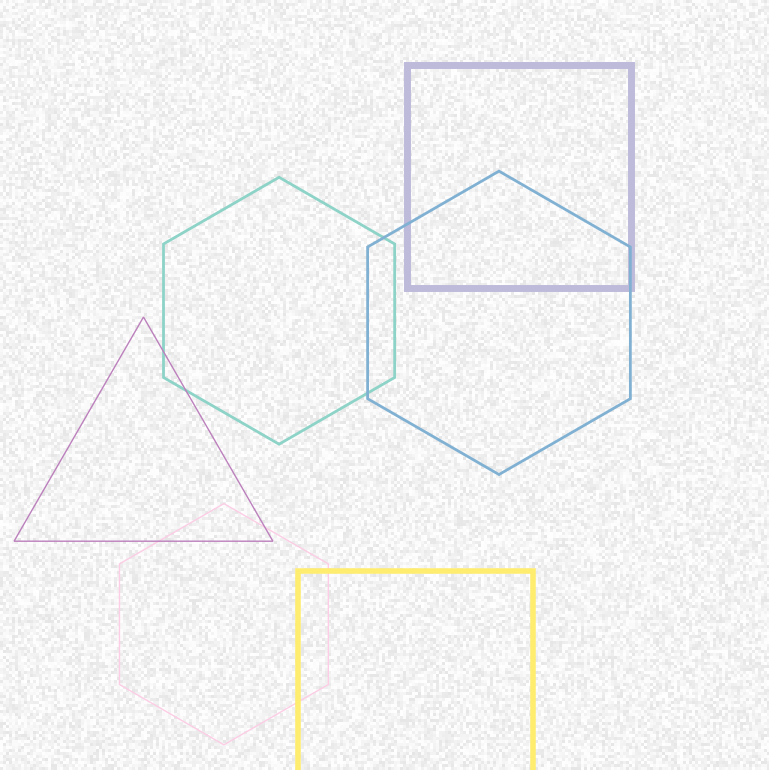[{"shape": "hexagon", "thickness": 1, "radius": 0.87, "center": [0.362, 0.596]}, {"shape": "square", "thickness": 2.5, "radius": 0.73, "center": [0.674, 0.771]}, {"shape": "hexagon", "thickness": 1, "radius": 0.99, "center": [0.648, 0.581]}, {"shape": "hexagon", "thickness": 0.5, "radius": 0.78, "center": [0.291, 0.189]}, {"shape": "triangle", "thickness": 0.5, "radius": 0.97, "center": [0.186, 0.394]}, {"shape": "square", "thickness": 2, "radius": 0.76, "center": [0.54, 0.105]}]